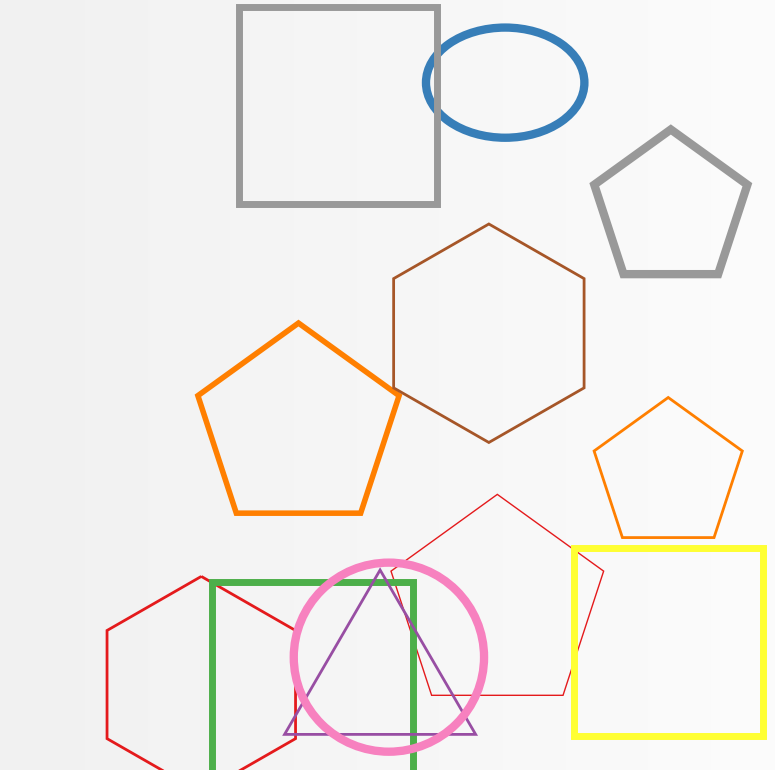[{"shape": "pentagon", "thickness": 0.5, "radius": 0.72, "center": [0.642, 0.214]}, {"shape": "hexagon", "thickness": 1, "radius": 0.7, "center": [0.26, 0.111]}, {"shape": "oval", "thickness": 3, "radius": 0.51, "center": [0.652, 0.893]}, {"shape": "square", "thickness": 2.5, "radius": 0.65, "center": [0.403, 0.114]}, {"shape": "triangle", "thickness": 1, "radius": 0.71, "center": [0.49, 0.117]}, {"shape": "pentagon", "thickness": 2, "radius": 0.68, "center": [0.385, 0.444]}, {"shape": "pentagon", "thickness": 1, "radius": 0.5, "center": [0.862, 0.383]}, {"shape": "square", "thickness": 2.5, "radius": 0.61, "center": [0.863, 0.166]}, {"shape": "hexagon", "thickness": 1, "radius": 0.71, "center": [0.631, 0.567]}, {"shape": "circle", "thickness": 3, "radius": 0.61, "center": [0.502, 0.147]}, {"shape": "pentagon", "thickness": 3, "radius": 0.52, "center": [0.866, 0.728]}, {"shape": "square", "thickness": 2.5, "radius": 0.64, "center": [0.437, 0.863]}]